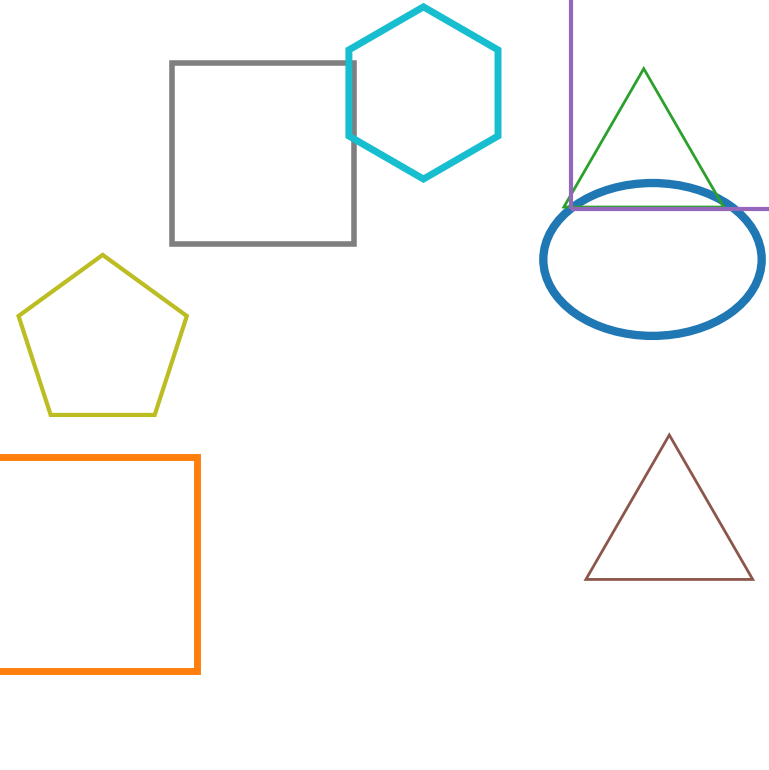[{"shape": "oval", "thickness": 3, "radius": 0.71, "center": [0.847, 0.663]}, {"shape": "square", "thickness": 2.5, "radius": 0.7, "center": [0.117, 0.268]}, {"shape": "triangle", "thickness": 1, "radius": 0.6, "center": [0.836, 0.791]}, {"shape": "square", "thickness": 1.5, "radius": 0.75, "center": [0.891, 0.878]}, {"shape": "triangle", "thickness": 1, "radius": 0.63, "center": [0.869, 0.31]}, {"shape": "square", "thickness": 2, "radius": 0.59, "center": [0.342, 0.801]}, {"shape": "pentagon", "thickness": 1.5, "radius": 0.57, "center": [0.133, 0.554]}, {"shape": "hexagon", "thickness": 2.5, "radius": 0.56, "center": [0.55, 0.879]}]